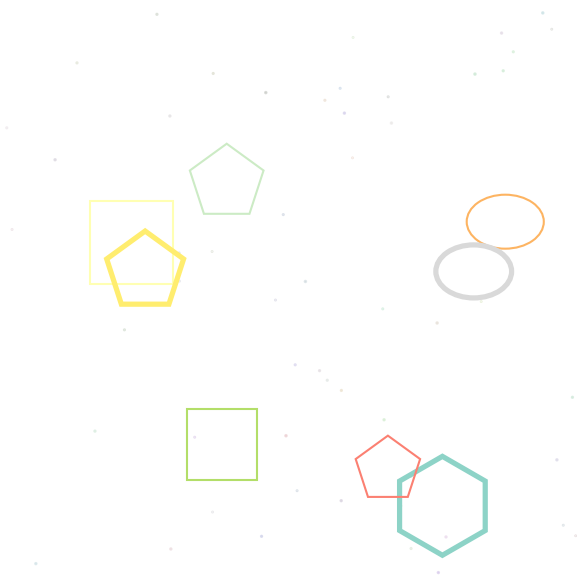[{"shape": "hexagon", "thickness": 2.5, "radius": 0.43, "center": [0.766, 0.123]}, {"shape": "square", "thickness": 1, "radius": 0.36, "center": [0.227, 0.579]}, {"shape": "pentagon", "thickness": 1, "radius": 0.29, "center": [0.672, 0.186]}, {"shape": "oval", "thickness": 1, "radius": 0.33, "center": [0.875, 0.615]}, {"shape": "square", "thickness": 1, "radius": 0.31, "center": [0.384, 0.229]}, {"shape": "oval", "thickness": 2.5, "radius": 0.33, "center": [0.82, 0.529]}, {"shape": "pentagon", "thickness": 1, "radius": 0.34, "center": [0.393, 0.683]}, {"shape": "pentagon", "thickness": 2.5, "radius": 0.35, "center": [0.251, 0.529]}]